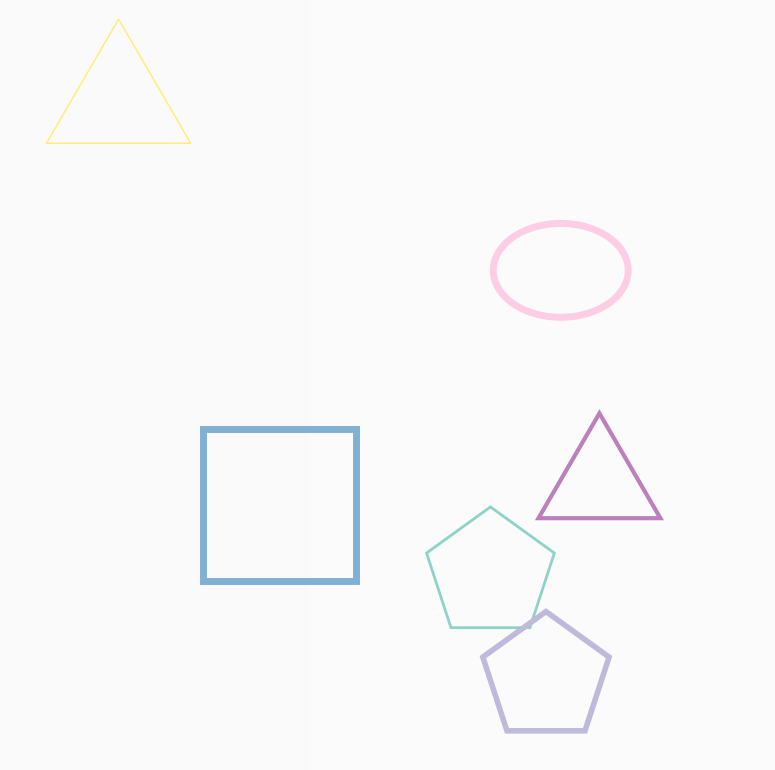[{"shape": "pentagon", "thickness": 1, "radius": 0.43, "center": [0.633, 0.255]}, {"shape": "pentagon", "thickness": 2, "radius": 0.43, "center": [0.704, 0.12]}, {"shape": "square", "thickness": 2.5, "radius": 0.49, "center": [0.361, 0.345]}, {"shape": "oval", "thickness": 2.5, "radius": 0.44, "center": [0.724, 0.649]}, {"shape": "triangle", "thickness": 1.5, "radius": 0.45, "center": [0.773, 0.372]}, {"shape": "triangle", "thickness": 0.5, "radius": 0.54, "center": [0.153, 0.868]}]